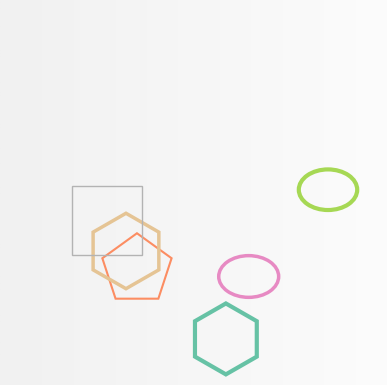[{"shape": "hexagon", "thickness": 3, "radius": 0.46, "center": [0.583, 0.12]}, {"shape": "pentagon", "thickness": 1.5, "radius": 0.47, "center": [0.353, 0.3]}, {"shape": "oval", "thickness": 2.5, "radius": 0.39, "center": [0.642, 0.282]}, {"shape": "oval", "thickness": 3, "radius": 0.38, "center": [0.846, 0.507]}, {"shape": "hexagon", "thickness": 2.5, "radius": 0.49, "center": [0.325, 0.348]}, {"shape": "square", "thickness": 1, "radius": 0.45, "center": [0.277, 0.428]}]